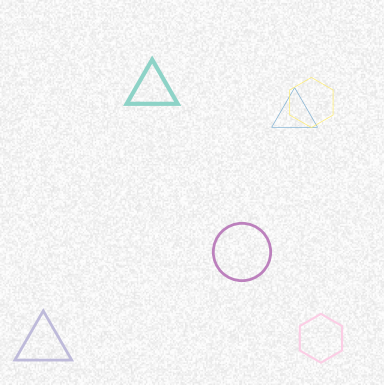[{"shape": "triangle", "thickness": 3, "radius": 0.38, "center": [0.395, 0.769]}, {"shape": "triangle", "thickness": 2, "radius": 0.43, "center": [0.112, 0.107]}, {"shape": "triangle", "thickness": 0.5, "radius": 0.34, "center": [0.765, 0.704]}, {"shape": "hexagon", "thickness": 1.5, "radius": 0.32, "center": [0.834, 0.121]}, {"shape": "circle", "thickness": 2, "radius": 0.37, "center": [0.629, 0.345]}, {"shape": "hexagon", "thickness": 0.5, "radius": 0.33, "center": [0.809, 0.734]}]